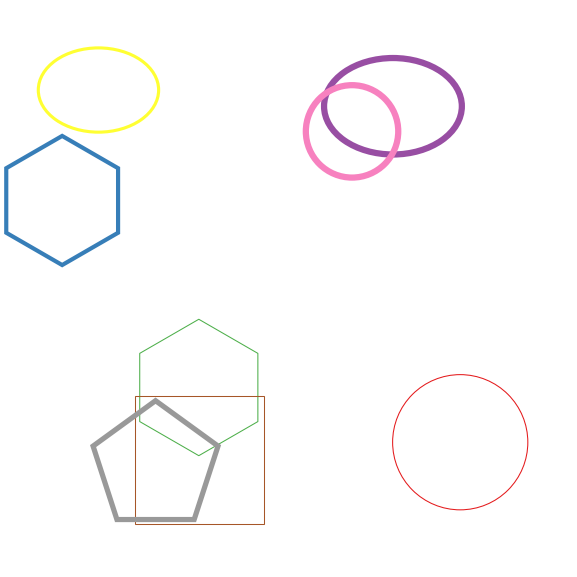[{"shape": "circle", "thickness": 0.5, "radius": 0.59, "center": [0.797, 0.233]}, {"shape": "hexagon", "thickness": 2, "radius": 0.56, "center": [0.108, 0.652]}, {"shape": "hexagon", "thickness": 0.5, "radius": 0.59, "center": [0.344, 0.328]}, {"shape": "oval", "thickness": 3, "radius": 0.6, "center": [0.68, 0.815]}, {"shape": "oval", "thickness": 1.5, "radius": 0.52, "center": [0.17, 0.843]}, {"shape": "square", "thickness": 0.5, "radius": 0.56, "center": [0.345, 0.203]}, {"shape": "circle", "thickness": 3, "radius": 0.4, "center": [0.61, 0.772]}, {"shape": "pentagon", "thickness": 2.5, "radius": 0.57, "center": [0.269, 0.192]}]